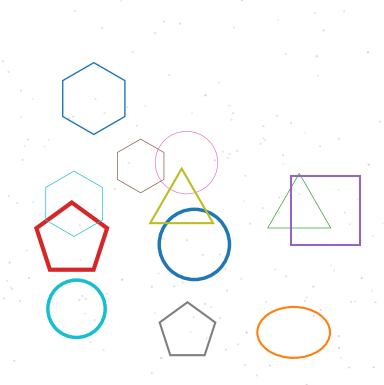[{"shape": "hexagon", "thickness": 1, "radius": 0.47, "center": [0.244, 0.744]}, {"shape": "circle", "thickness": 2.5, "radius": 0.46, "center": [0.505, 0.365]}, {"shape": "oval", "thickness": 1.5, "radius": 0.47, "center": [0.763, 0.137]}, {"shape": "triangle", "thickness": 0.5, "radius": 0.47, "center": [0.777, 0.455]}, {"shape": "pentagon", "thickness": 3, "radius": 0.48, "center": [0.186, 0.378]}, {"shape": "square", "thickness": 1.5, "radius": 0.45, "center": [0.846, 0.453]}, {"shape": "hexagon", "thickness": 0.5, "radius": 0.35, "center": [0.365, 0.569]}, {"shape": "circle", "thickness": 0.5, "radius": 0.41, "center": [0.484, 0.578]}, {"shape": "pentagon", "thickness": 1.5, "radius": 0.38, "center": [0.487, 0.139]}, {"shape": "triangle", "thickness": 1.5, "radius": 0.47, "center": [0.472, 0.468]}, {"shape": "hexagon", "thickness": 0.5, "radius": 0.42, "center": [0.192, 0.471]}, {"shape": "circle", "thickness": 2.5, "radius": 0.37, "center": [0.199, 0.198]}]